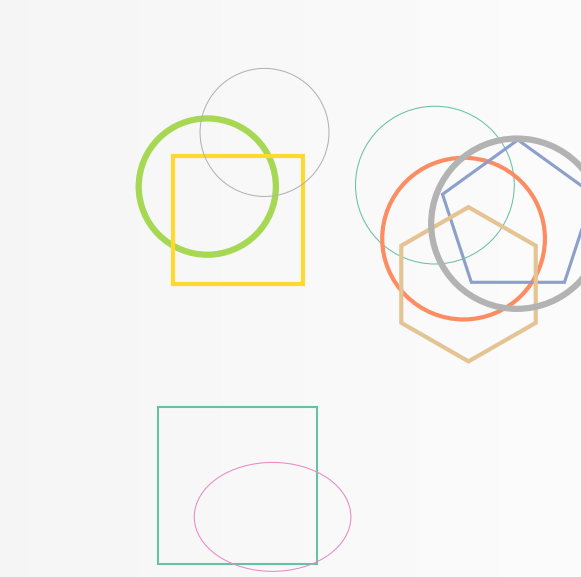[{"shape": "circle", "thickness": 0.5, "radius": 0.68, "center": [0.748, 0.679]}, {"shape": "square", "thickness": 1, "radius": 0.68, "center": [0.409, 0.158]}, {"shape": "circle", "thickness": 2, "radius": 0.7, "center": [0.798, 0.586]}, {"shape": "pentagon", "thickness": 1.5, "radius": 0.68, "center": [0.891, 0.621]}, {"shape": "oval", "thickness": 0.5, "radius": 0.67, "center": [0.469, 0.104]}, {"shape": "circle", "thickness": 3, "radius": 0.59, "center": [0.357, 0.676]}, {"shape": "square", "thickness": 2, "radius": 0.56, "center": [0.41, 0.618]}, {"shape": "hexagon", "thickness": 2, "radius": 0.67, "center": [0.806, 0.507]}, {"shape": "circle", "thickness": 3, "radius": 0.74, "center": [0.889, 0.612]}, {"shape": "circle", "thickness": 0.5, "radius": 0.55, "center": [0.455, 0.77]}]